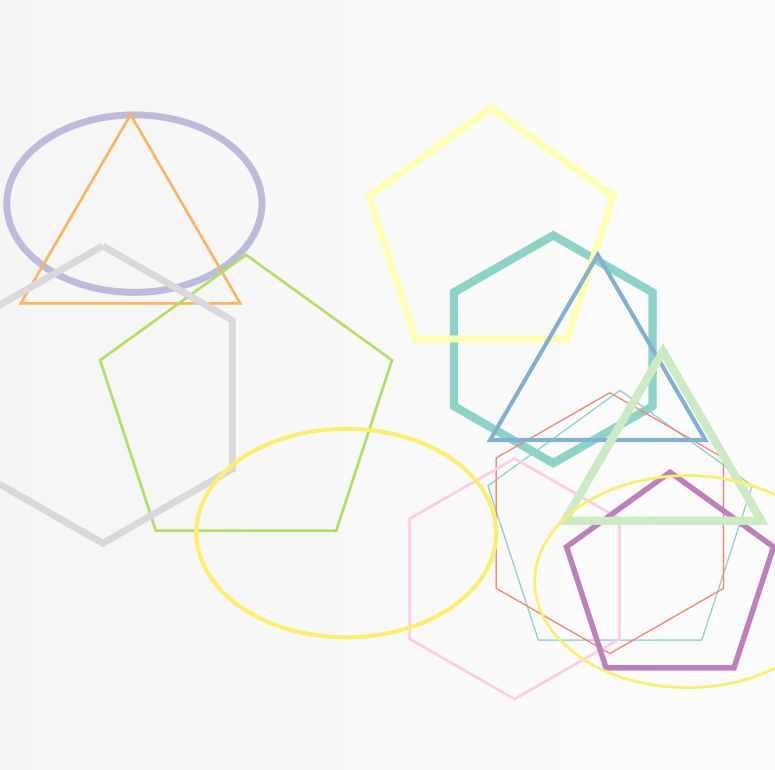[{"shape": "hexagon", "thickness": 3, "radius": 0.74, "center": [0.714, 0.546]}, {"shape": "pentagon", "thickness": 0.5, "radius": 0.9, "center": [0.8, 0.314]}, {"shape": "pentagon", "thickness": 2.5, "radius": 0.83, "center": [0.634, 0.694]}, {"shape": "oval", "thickness": 2.5, "radius": 0.82, "center": [0.173, 0.736]}, {"shape": "hexagon", "thickness": 0.5, "radius": 0.85, "center": [0.787, 0.321]}, {"shape": "triangle", "thickness": 1.5, "radius": 0.8, "center": [0.771, 0.509]}, {"shape": "triangle", "thickness": 1, "radius": 0.82, "center": [0.168, 0.688]}, {"shape": "pentagon", "thickness": 1, "radius": 0.99, "center": [0.317, 0.471]}, {"shape": "hexagon", "thickness": 1, "radius": 0.78, "center": [0.664, 0.248]}, {"shape": "hexagon", "thickness": 2.5, "radius": 0.97, "center": [0.133, 0.487]}, {"shape": "pentagon", "thickness": 2, "radius": 0.7, "center": [0.865, 0.246]}, {"shape": "triangle", "thickness": 3, "radius": 0.73, "center": [0.855, 0.397]}, {"shape": "oval", "thickness": 1, "radius": 0.98, "center": [0.887, 0.245]}, {"shape": "oval", "thickness": 1.5, "radius": 0.97, "center": [0.447, 0.308]}]